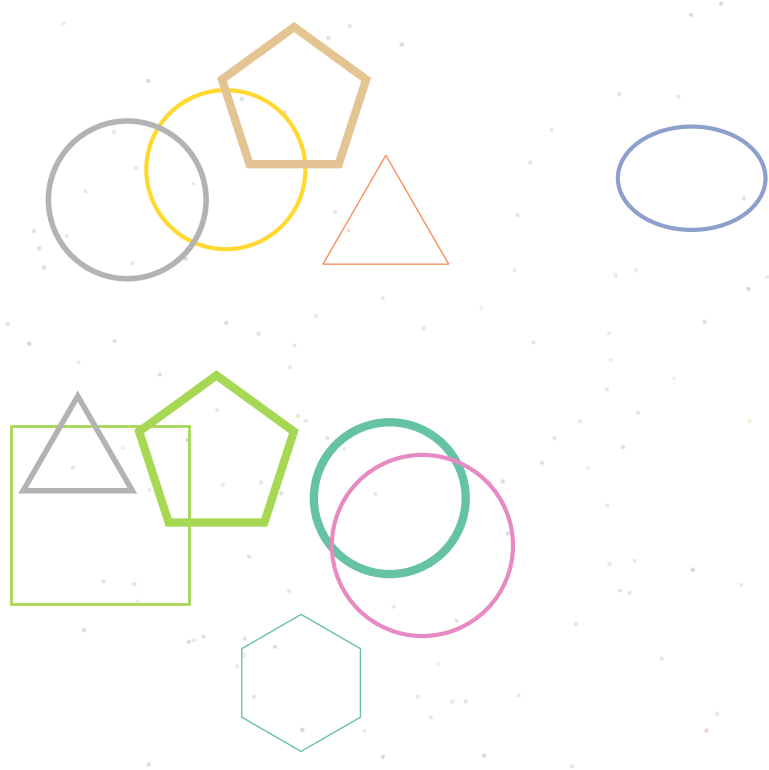[{"shape": "circle", "thickness": 3, "radius": 0.49, "center": [0.506, 0.353]}, {"shape": "hexagon", "thickness": 0.5, "radius": 0.44, "center": [0.391, 0.113]}, {"shape": "triangle", "thickness": 0.5, "radius": 0.47, "center": [0.501, 0.704]}, {"shape": "oval", "thickness": 1.5, "radius": 0.48, "center": [0.898, 0.769]}, {"shape": "circle", "thickness": 1.5, "radius": 0.59, "center": [0.549, 0.292]}, {"shape": "pentagon", "thickness": 3, "radius": 0.53, "center": [0.281, 0.407]}, {"shape": "square", "thickness": 1, "radius": 0.58, "center": [0.13, 0.332]}, {"shape": "circle", "thickness": 1.5, "radius": 0.52, "center": [0.293, 0.78]}, {"shape": "pentagon", "thickness": 3, "radius": 0.49, "center": [0.382, 0.866]}, {"shape": "circle", "thickness": 2, "radius": 0.51, "center": [0.165, 0.74]}, {"shape": "triangle", "thickness": 2, "radius": 0.41, "center": [0.101, 0.404]}]